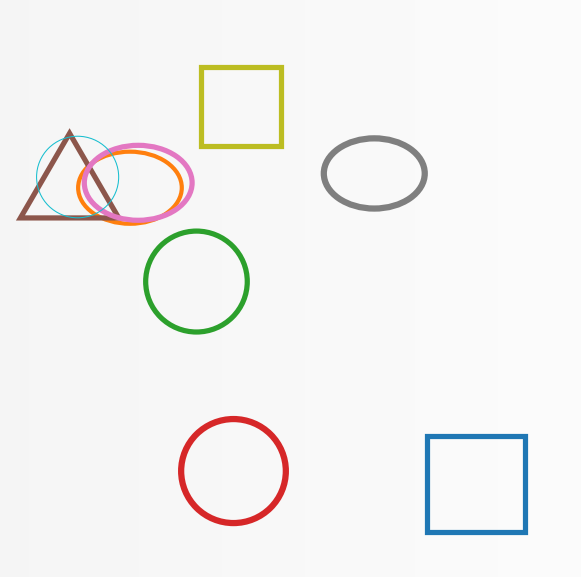[{"shape": "square", "thickness": 2.5, "radius": 0.42, "center": [0.819, 0.161]}, {"shape": "oval", "thickness": 2, "radius": 0.45, "center": [0.224, 0.674]}, {"shape": "circle", "thickness": 2.5, "radius": 0.44, "center": [0.338, 0.512]}, {"shape": "circle", "thickness": 3, "radius": 0.45, "center": [0.402, 0.183]}, {"shape": "triangle", "thickness": 2.5, "radius": 0.49, "center": [0.12, 0.671]}, {"shape": "oval", "thickness": 2.5, "radius": 0.46, "center": [0.238, 0.683]}, {"shape": "oval", "thickness": 3, "radius": 0.43, "center": [0.644, 0.699]}, {"shape": "square", "thickness": 2.5, "radius": 0.34, "center": [0.415, 0.814]}, {"shape": "circle", "thickness": 0.5, "radius": 0.35, "center": [0.134, 0.693]}]